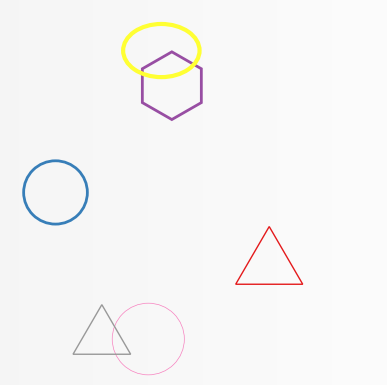[{"shape": "triangle", "thickness": 1, "radius": 0.5, "center": [0.695, 0.312]}, {"shape": "circle", "thickness": 2, "radius": 0.41, "center": [0.143, 0.5]}, {"shape": "hexagon", "thickness": 2, "radius": 0.44, "center": [0.443, 0.777]}, {"shape": "oval", "thickness": 3, "radius": 0.49, "center": [0.416, 0.869]}, {"shape": "circle", "thickness": 0.5, "radius": 0.47, "center": [0.383, 0.119]}, {"shape": "triangle", "thickness": 1, "radius": 0.43, "center": [0.263, 0.123]}]